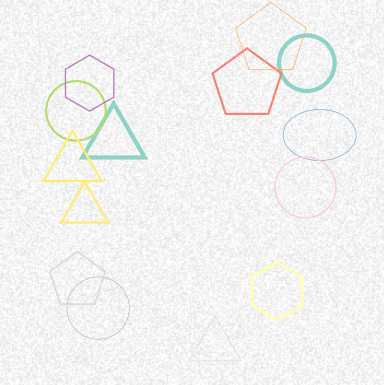[{"shape": "circle", "thickness": 3, "radius": 0.36, "center": [0.797, 0.836]}, {"shape": "triangle", "thickness": 3, "radius": 0.47, "center": [0.295, 0.638]}, {"shape": "hexagon", "thickness": 2, "radius": 0.38, "center": [0.72, 0.243]}, {"shape": "circle", "thickness": 0.5, "radius": 0.41, "center": [0.255, 0.2]}, {"shape": "pentagon", "thickness": 1.5, "radius": 0.47, "center": [0.642, 0.78]}, {"shape": "oval", "thickness": 0.5, "radius": 0.47, "center": [0.83, 0.649]}, {"shape": "pentagon", "thickness": 0.5, "radius": 0.48, "center": [0.704, 0.897]}, {"shape": "circle", "thickness": 1.5, "radius": 0.39, "center": [0.197, 0.712]}, {"shape": "circle", "thickness": 1, "radius": 0.4, "center": [0.793, 0.513]}, {"shape": "pentagon", "thickness": 1, "radius": 0.38, "center": [0.201, 0.271]}, {"shape": "hexagon", "thickness": 1, "radius": 0.36, "center": [0.233, 0.784]}, {"shape": "triangle", "thickness": 0.5, "radius": 0.39, "center": [0.559, 0.102]}, {"shape": "triangle", "thickness": 1.5, "radius": 0.35, "center": [0.22, 0.457]}, {"shape": "triangle", "thickness": 1.5, "radius": 0.43, "center": [0.188, 0.573]}]